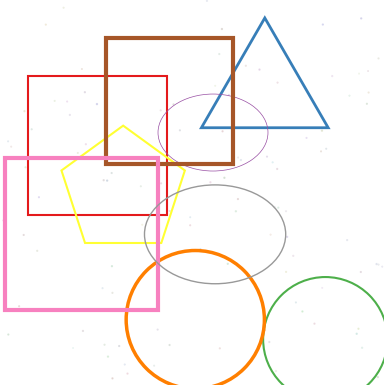[{"shape": "square", "thickness": 1.5, "radius": 0.9, "center": [0.253, 0.621]}, {"shape": "triangle", "thickness": 2, "radius": 0.95, "center": [0.688, 0.763]}, {"shape": "circle", "thickness": 1.5, "radius": 0.81, "center": [0.845, 0.119]}, {"shape": "oval", "thickness": 0.5, "radius": 0.71, "center": [0.553, 0.656]}, {"shape": "circle", "thickness": 2.5, "radius": 0.9, "center": [0.507, 0.17]}, {"shape": "pentagon", "thickness": 1.5, "radius": 0.84, "center": [0.32, 0.505]}, {"shape": "square", "thickness": 3, "radius": 0.82, "center": [0.44, 0.737]}, {"shape": "square", "thickness": 3, "radius": 0.99, "center": [0.211, 0.392]}, {"shape": "oval", "thickness": 1, "radius": 0.92, "center": [0.559, 0.391]}]